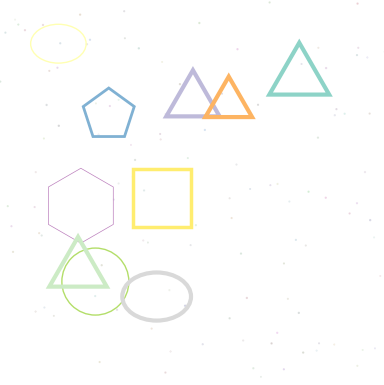[{"shape": "triangle", "thickness": 3, "radius": 0.45, "center": [0.777, 0.799]}, {"shape": "oval", "thickness": 1, "radius": 0.36, "center": [0.152, 0.887]}, {"shape": "triangle", "thickness": 3, "radius": 0.4, "center": [0.501, 0.738]}, {"shape": "pentagon", "thickness": 2, "radius": 0.35, "center": [0.282, 0.702]}, {"shape": "triangle", "thickness": 3, "radius": 0.35, "center": [0.594, 0.731]}, {"shape": "circle", "thickness": 1, "radius": 0.44, "center": [0.248, 0.269]}, {"shape": "oval", "thickness": 3, "radius": 0.45, "center": [0.407, 0.23]}, {"shape": "hexagon", "thickness": 0.5, "radius": 0.49, "center": [0.21, 0.466]}, {"shape": "triangle", "thickness": 3, "radius": 0.43, "center": [0.203, 0.299]}, {"shape": "square", "thickness": 2.5, "radius": 0.37, "center": [0.42, 0.485]}]